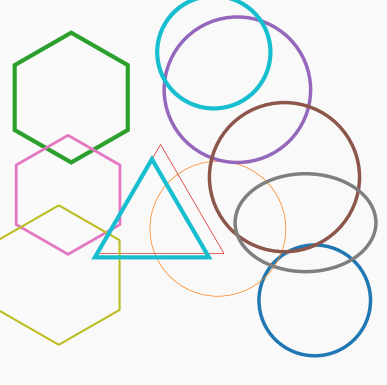[{"shape": "circle", "thickness": 2.5, "radius": 0.72, "center": [0.812, 0.22]}, {"shape": "circle", "thickness": 0.5, "radius": 0.88, "center": [0.562, 0.406]}, {"shape": "hexagon", "thickness": 3, "radius": 0.84, "center": [0.184, 0.747]}, {"shape": "triangle", "thickness": 0.5, "radius": 0.94, "center": [0.414, 0.436]}, {"shape": "circle", "thickness": 2.5, "radius": 0.94, "center": [0.613, 0.767]}, {"shape": "circle", "thickness": 2.5, "radius": 0.97, "center": [0.734, 0.54]}, {"shape": "hexagon", "thickness": 2, "radius": 0.77, "center": [0.176, 0.494]}, {"shape": "oval", "thickness": 2.5, "radius": 0.91, "center": [0.788, 0.422]}, {"shape": "hexagon", "thickness": 1.5, "radius": 0.91, "center": [0.152, 0.286]}, {"shape": "circle", "thickness": 3, "radius": 0.73, "center": [0.552, 0.864]}, {"shape": "triangle", "thickness": 3, "radius": 0.85, "center": [0.392, 0.417]}]